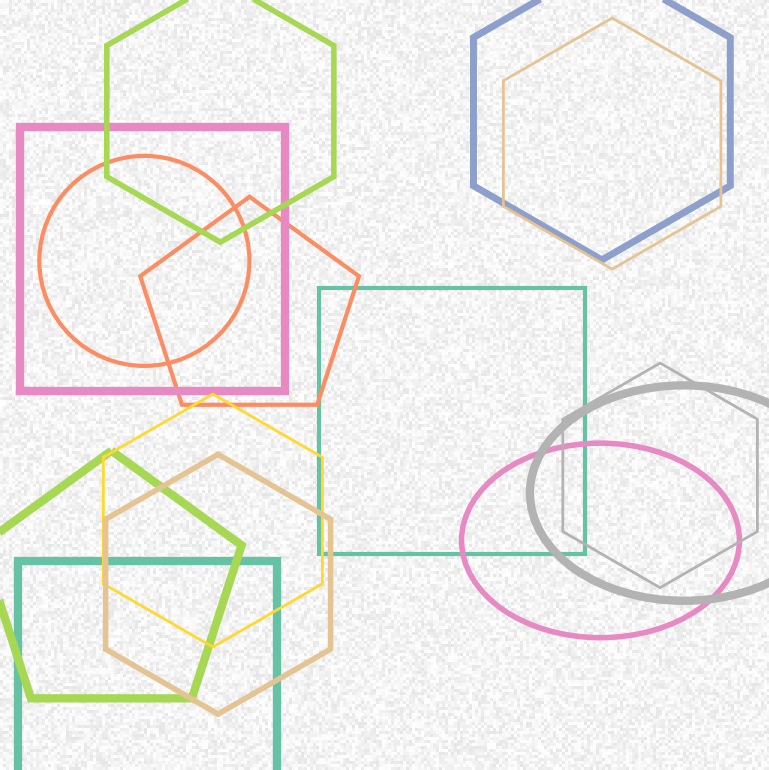[{"shape": "square", "thickness": 1.5, "radius": 0.86, "center": [0.587, 0.453]}, {"shape": "square", "thickness": 3, "radius": 0.84, "center": [0.191, 0.103]}, {"shape": "pentagon", "thickness": 1.5, "radius": 0.75, "center": [0.324, 0.595]}, {"shape": "circle", "thickness": 1.5, "radius": 0.68, "center": [0.188, 0.661]}, {"shape": "hexagon", "thickness": 2.5, "radius": 0.96, "center": [0.782, 0.855]}, {"shape": "oval", "thickness": 2, "radius": 0.9, "center": [0.78, 0.298]}, {"shape": "square", "thickness": 3, "radius": 0.86, "center": [0.198, 0.664]}, {"shape": "pentagon", "thickness": 3, "radius": 0.89, "center": [0.145, 0.237]}, {"shape": "hexagon", "thickness": 2, "radius": 0.85, "center": [0.286, 0.856]}, {"shape": "hexagon", "thickness": 1, "radius": 0.82, "center": [0.276, 0.324]}, {"shape": "hexagon", "thickness": 1, "radius": 0.82, "center": [0.795, 0.814]}, {"shape": "hexagon", "thickness": 2, "radius": 0.84, "center": [0.283, 0.241]}, {"shape": "oval", "thickness": 3, "radius": 1.0, "center": [0.888, 0.36]}, {"shape": "hexagon", "thickness": 1, "radius": 0.73, "center": [0.857, 0.383]}]